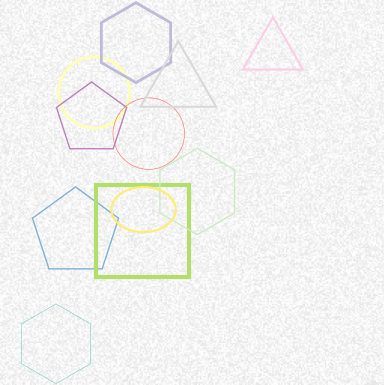[{"shape": "hexagon", "thickness": 0.5, "radius": 0.52, "center": [0.145, 0.107]}, {"shape": "circle", "thickness": 2, "radius": 0.46, "center": [0.245, 0.76]}, {"shape": "hexagon", "thickness": 2, "radius": 0.52, "center": [0.353, 0.889]}, {"shape": "circle", "thickness": 0.5, "radius": 0.46, "center": [0.386, 0.653]}, {"shape": "pentagon", "thickness": 1, "radius": 0.59, "center": [0.196, 0.397]}, {"shape": "square", "thickness": 3, "radius": 0.6, "center": [0.37, 0.4]}, {"shape": "triangle", "thickness": 1.5, "radius": 0.45, "center": [0.709, 0.865]}, {"shape": "triangle", "thickness": 1.5, "radius": 0.57, "center": [0.463, 0.779]}, {"shape": "pentagon", "thickness": 1, "radius": 0.48, "center": [0.238, 0.691]}, {"shape": "hexagon", "thickness": 1, "radius": 0.56, "center": [0.512, 0.503]}, {"shape": "oval", "thickness": 1.5, "radius": 0.42, "center": [0.373, 0.456]}]